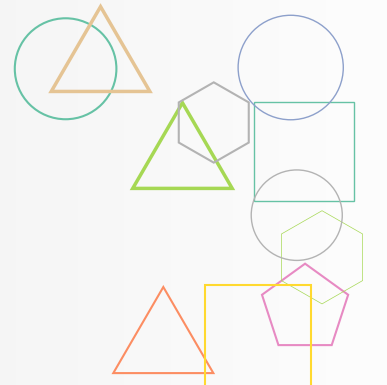[{"shape": "square", "thickness": 1, "radius": 0.64, "center": [0.785, 0.607]}, {"shape": "circle", "thickness": 1.5, "radius": 0.66, "center": [0.169, 0.821]}, {"shape": "triangle", "thickness": 1.5, "radius": 0.75, "center": [0.421, 0.105]}, {"shape": "circle", "thickness": 1, "radius": 0.68, "center": [0.75, 0.825]}, {"shape": "pentagon", "thickness": 1.5, "radius": 0.58, "center": [0.787, 0.198]}, {"shape": "hexagon", "thickness": 0.5, "radius": 0.61, "center": [0.831, 0.332]}, {"shape": "triangle", "thickness": 2.5, "radius": 0.74, "center": [0.471, 0.585]}, {"shape": "square", "thickness": 1.5, "radius": 0.69, "center": [0.666, 0.122]}, {"shape": "triangle", "thickness": 2.5, "radius": 0.73, "center": [0.26, 0.836]}, {"shape": "hexagon", "thickness": 1.5, "radius": 0.52, "center": [0.552, 0.682]}, {"shape": "circle", "thickness": 1, "radius": 0.59, "center": [0.766, 0.441]}]